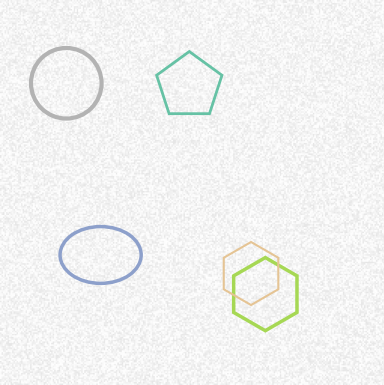[{"shape": "pentagon", "thickness": 2, "radius": 0.45, "center": [0.492, 0.777]}, {"shape": "oval", "thickness": 2.5, "radius": 0.53, "center": [0.261, 0.338]}, {"shape": "hexagon", "thickness": 2.5, "radius": 0.47, "center": [0.689, 0.236]}, {"shape": "hexagon", "thickness": 1.5, "radius": 0.41, "center": [0.652, 0.29]}, {"shape": "circle", "thickness": 3, "radius": 0.46, "center": [0.172, 0.784]}]